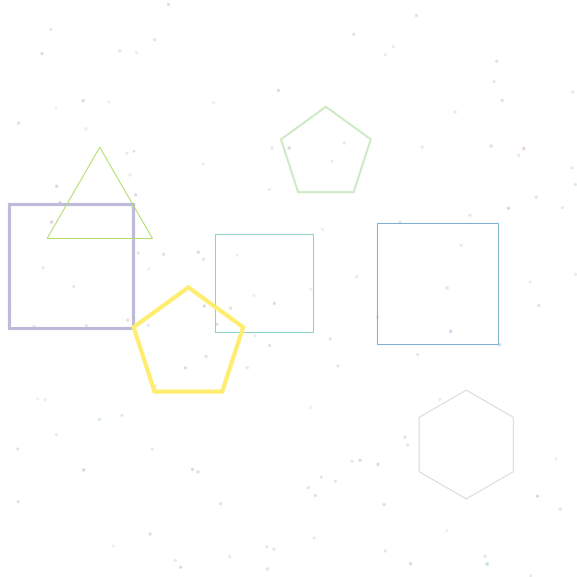[{"shape": "square", "thickness": 0.5, "radius": 0.42, "center": [0.457, 0.509]}, {"shape": "square", "thickness": 1.5, "radius": 0.54, "center": [0.123, 0.539]}, {"shape": "square", "thickness": 0.5, "radius": 0.52, "center": [0.757, 0.508]}, {"shape": "triangle", "thickness": 0.5, "radius": 0.53, "center": [0.173, 0.639]}, {"shape": "hexagon", "thickness": 0.5, "radius": 0.47, "center": [0.807, 0.229]}, {"shape": "pentagon", "thickness": 1, "radius": 0.41, "center": [0.564, 0.733]}, {"shape": "pentagon", "thickness": 2, "radius": 0.5, "center": [0.326, 0.402]}]